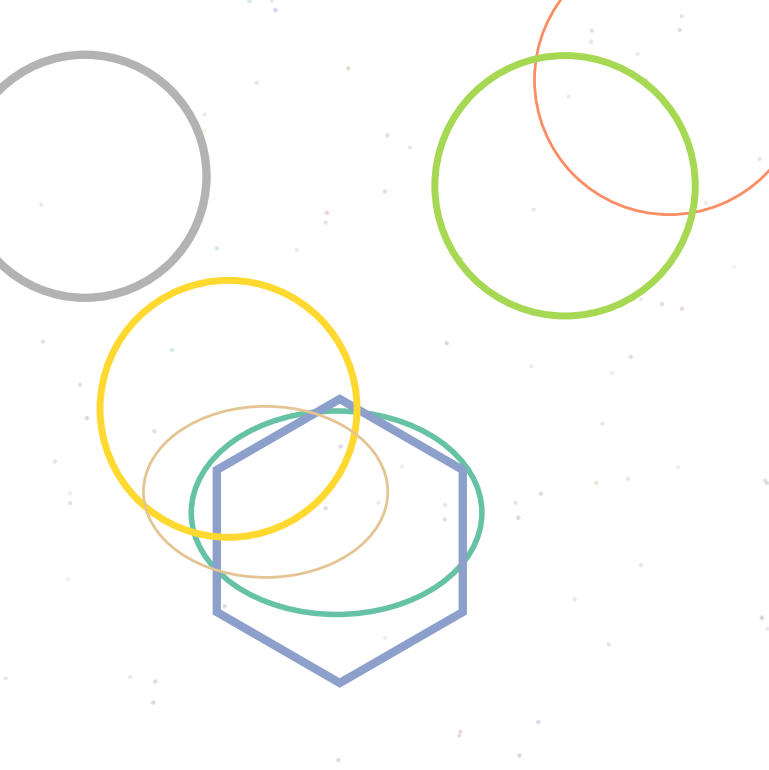[{"shape": "oval", "thickness": 2, "radius": 0.94, "center": [0.437, 0.334]}, {"shape": "circle", "thickness": 1, "radius": 0.88, "center": [0.869, 0.896]}, {"shape": "hexagon", "thickness": 3, "radius": 0.92, "center": [0.441, 0.297]}, {"shape": "circle", "thickness": 2.5, "radius": 0.85, "center": [0.734, 0.759]}, {"shape": "circle", "thickness": 2.5, "radius": 0.83, "center": [0.297, 0.469]}, {"shape": "oval", "thickness": 1, "radius": 0.79, "center": [0.345, 0.361]}, {"shape": "circle", "thickness": 3, "radius": 0.79, "center": [0.11, 0.771]}]